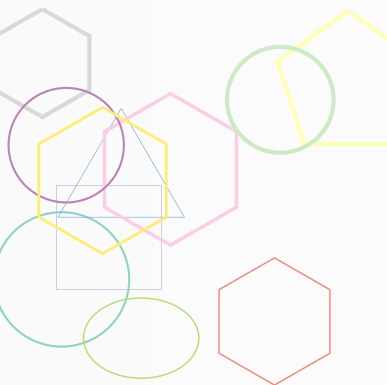[{"shape": "circle", "thickness": 1.5, "radius": 0.87, "center": [0.159, 0.274]}, {"shape": "pentagon", "thickness": 3, "radius": 0.96, "center": [0.899, 0.781]}, {"shape": "square", "thickness": 0.5, "radius": 0.67, "center": [0.28, 0.385]}, {"shape": "hexagon", "thickness": 1, "radius": 0.83, "center": [0.708, 0.165]}, {"shape": "triangle", "thickness": 0.5, "radius": 0.94, "center": [0.313, 0.53]}, {"shape": "oval", "thickness": 1, "radius": 0.74, "center": [0.364, 0.122]}, {"shape": "hexagon", "thickness": 2.5, "radius": 0.98, "center": [0.44, 0.56]}, {"shape": "hexagon", "thickness": 3, "radius": 0.7, "center": [0.109, 0.836]}, {"shape": "circle", "thickness": 1.5, "radius": 0.74, "center": [0.171, 0.623]}, {"shape": "circle", "thickness": 3, "radius": 0.69, "center": [0.723, 0.741]}, {"shape": "hexagon", "thickness": 2, "radius": 0.95, "center": [0.265, 0.531]}]